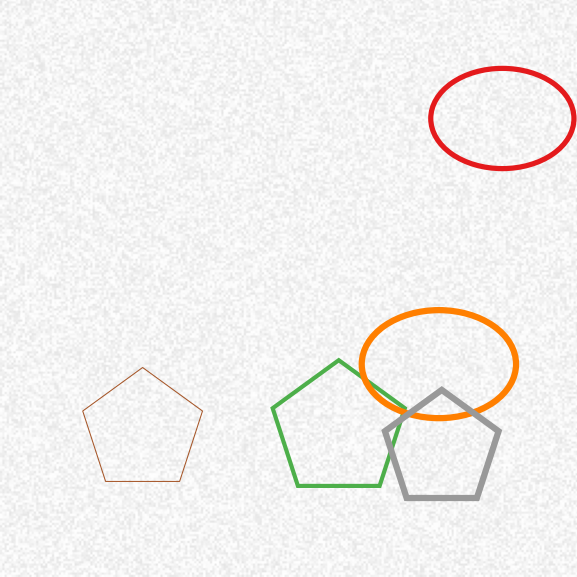[{"shape": "oval", "thickness": 2.5, "radius": 0.62, "center": [0.87, 0.794]}, {"shape": "pentagon", "thickness": 2, "radius": 0.6, "center": [0.587, 0.255]}, {"shape": "oval", "thickness": 3, "radius": 0.67, "center": [0.76, 0.369]}, {"shape": "pentagon", "thickness": 0.5, "radius": 0.55, "center": [0.247, 0.254]}, {"shape": "pentagon", "thickness": 3, "radius": 0.52, "center": [0.765, 0.22]}]